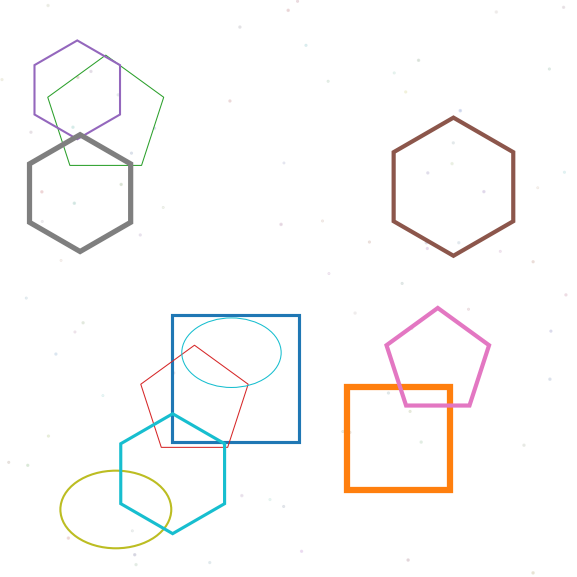[{"shape": "square", "thickness": 1.5, "radius": 0.55, "center": [0.408, 0.344]}, {"shape": "square", "thickness": 3, "radius": 0.44, "center": [0.69, 0.239]}, {"shape": "pentagon", "thickness": 0.5, "radius": 0.53, "center": [0.183, 0.798]}, {"shape": "pentagon", "thickness": 0.5, "radius": 0.49, "center": [0.337, 0.304]}, {"shape": "hexagon", "thickness": 1, "radius": 0.43, "center": [0.134, 0.844]}, {"shape": "hexagon", "thickness": 2, "radius": 0.6, "center": [0.785, 0.676]}, {"shape": "pentagon", "thickness": 2, "radius": 0.47, "center": [0.758, 0.372]}, {"shape": "hexagon", "thickness": 2.5, "radius": 0.51, "center": [0.139, 0.665]}, {"shape": "oval", "thickness": 1, "radius": 0.48, "center": [0.201, 0.117]}, {"shape": "oval", "thickness": 0.5, "radius": 0.43, "center": [0.401, 0.388]}, {"shape": "hexagon", "thickness": 1.5, "radius": 0.52, "center": [0.299, 0.179]}]